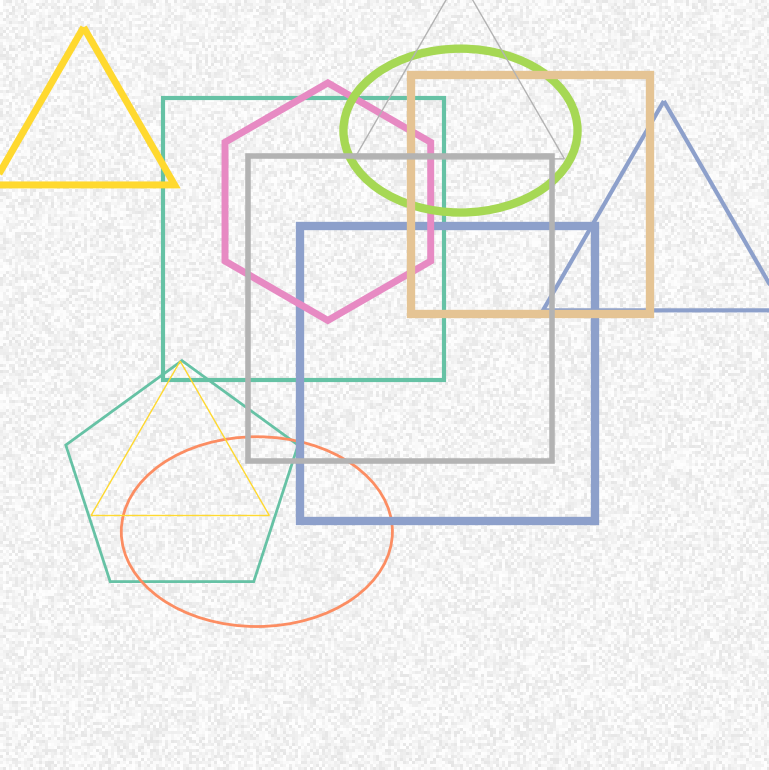[{"shape": "square", "thickness": 1.5, "radius": 0.91, "center": [0.394, 0.69]}, {"shape": "pentagon", "thickness": 1, "radius": 0.79, "center": [0.236, 0.373]}, {"shape": "oval", "thickness": 1, "radius": 0.88, "center": [0.334, 0.31]}, {"shape": "triangle", "thickness": 1.5, "radius": 0.91, "center": [0.862, 0.688]}, {"shape": "square", "thickness": 3, "radius": 0.96, "center": [0.581, 0.515]}, {"shape": "hexagon", "thickness": 2.5, "radius": 0.77, "center": [0.426, 0.738]}, {"shape": "oval", "thickness": 3, "radius": 0.76, "center": [0.598, 0.83]}, {"shape": "triangle", "thickness": 2.5, "radius": 0.68, "center": [0.109, 0.828]}, {"shape": "triangle", "thickness": 0.5, "radius": 0.67, "center": [0.234, 0.397]}, {"shape": "square", "thickness": 3, "radius": 0.78, "center": [0.689, 0.748]}, {"shape": "square", "thickness": 2, "radius": 0.99, "center": [0.519, 0.599]}, {"shape": "triangle", "thickness": 0.5, "radius": 0.79, "center": [0.597, 0.872]}]